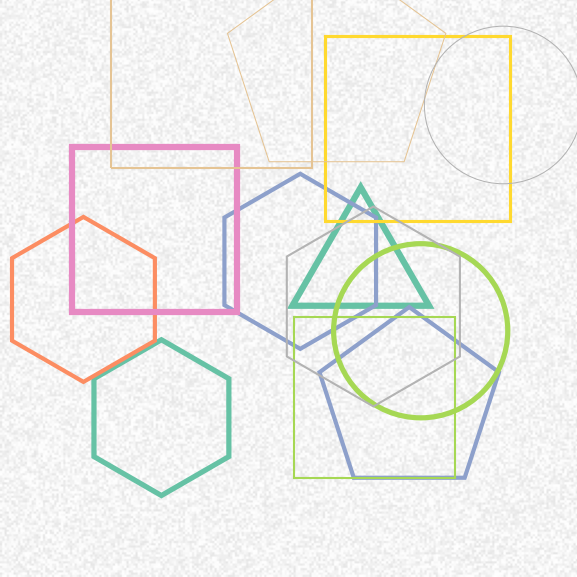[{"shape": "triangle", "thickness": 3, "radius": 0.68, "center": [0.625, 0.538]}, {"shape": "hexagon", "thickness": 2.5, "radius": 0.67, "center": [0.28, 0.276]}, {"shape": "hexagon", "thickness": 2, "radius": 0.71, "center": [0.144, 0.481]}, {"shape": "pentagon", "thickness": 2, "radius": 0.82, "center": [0.709, 0.304]}, {"shape": "hexagon", "thickness": 2, "radius": 0.76, "center": [0.52, 0.547]}, {"shape": "square", "thickness": 3, "radius": 0.72, "center": [0.267, 0.601]}, {"shape": "circle", "thickness": 2.5, "radius": 0.75, "center": [0.728, 0.426]}, {"shape": "square", "thickness": 1, "radius": 0.7, "center": [0.649, 0.311]}, {"shape": "square", "thickness": 1.5, "radius": 0.8, "center": [0.723, 0.777]}, {"shape": "square", "thickness": 1, "radius": 0.87, "center": [0.366, 0.882]}, {"shape": "pentagon", "thickness": 0.5, "radius": 0.99, "center": [0.583, 0.88]}, {"shape": "hexagon", "thickness": 1, "radius": 0.87, "center": [0.647, 0.468]}, {"shape": "circle", "thickness": 0.5, "radius": 0.68, "center": [0.871, 0.817]}]